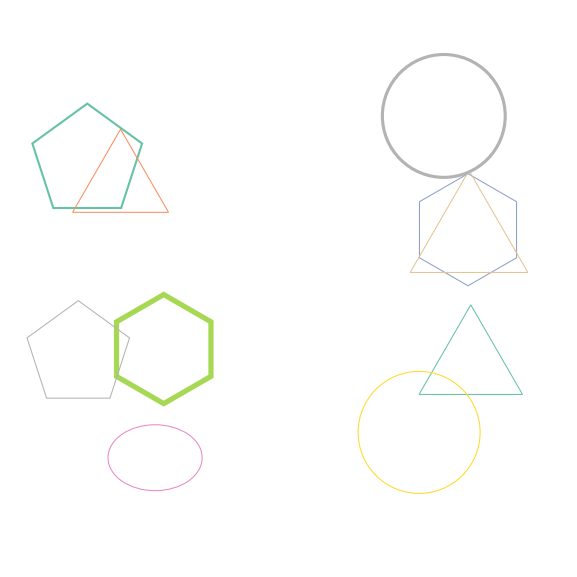[{"shape": "triangle", "thickness": 0.5, "radius": 0.52, "center": [0.815, 0.368]}, {"shape": "pentagon", "thickness": 1, "radius": 0.5, "center": [0.151, 0.72]}, {"shape": "triangle", "thickness": 0.5, "radius": 0.48, "center": [0.209, 0.679]}, {"shape": "hexagon", "thickness": 0.5, "radius": 0.49, "center": [0.81, 0.601]}, {"shape": "oval", "thickness": 0.5, "radius": 0.41, "center": [0.269, 0.207]}, {"shape": "hexagon", "thickness": 2.5, "radius": 0.47, "center": [0.284, 0.395]}, {"shape": "circle", "thickness": 0.5, "radius": 0.53, "center": [0.726, 0.25]}, {"shape": "triangle", "thickness": 0.5, "radius": 0.59, "center": [0.812, 0.586]}, {"shape": "pentagon", "thickness": 0.5, "radius": 0.47, "center": [0.136, 0.385]}, {"shape": "circle", "thickness": 1.5, "radius": 0.53, "center": [0.768, 0.798]}]